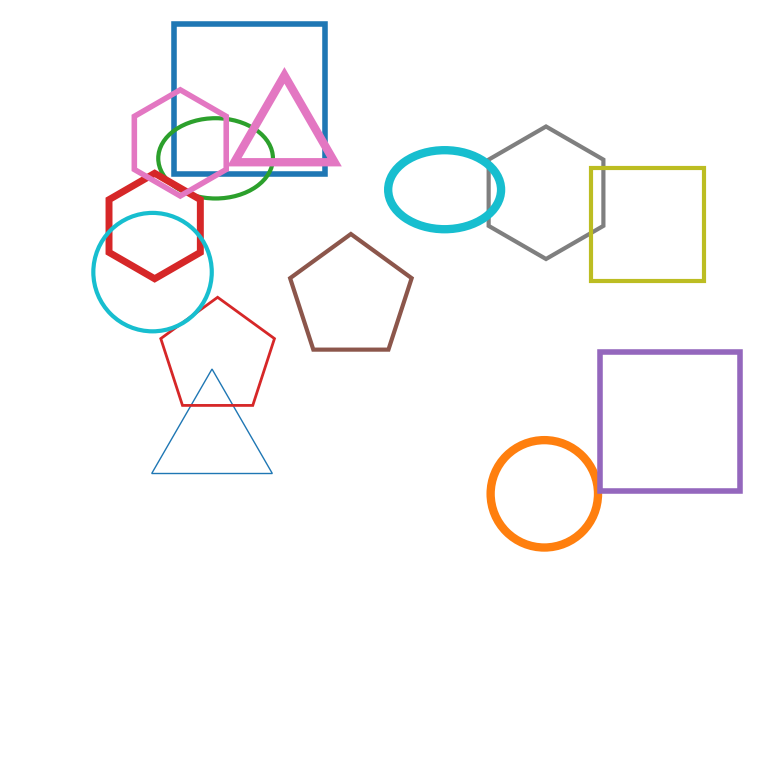[{"shape": "square", "thickness": 2, "radius": 0.49, "center": [0.324, 0.871]}, {"shape": "triangle", "thickness": 0.5, "radius": 0.45, "center": [0.275, 0.43]}, {"shape": "circle", "thickness": 3, "radius": 0.35, "center": [0.707, 0.359]}, {"shape": "oval", "thickness": 1.5, "radius": 0.37, "center": [0.28, 0.794]}, {"shape": "pentagon", "thickness": 1, "radius": 0.39, "center": [0.283, 0.536]}, {"shape": "hexagon", "thickness": 2.5, "radius": 0.34, "center": [0.201, 0.706]}, {"shape": "square", "thickness": 2, "radius": 0.45, "center": [0.87, 0.453]}, {"shape": "pentagon", "thickness": 1.5, "radius": 0.41, "center": [0.456, 0.613]}, {"shape": "triangle", "thickness": 3, "radius": 0.38, "center": [0.369, 0.827]}, {"shape": "hexagon", "thickness": 2, "radius": 0.34, "center": [0.234, 0.814]}, {"shape": "hexagon", "thickness": 1.5, "radius": 0.43, "center": [0.709, 0.75]}, {"shape": "square", "thickness": 1.5, "radius": 0.37, "center": [0.841, 0.708]}, {"shape": "circle", "thickness": 1.5, "radius": 0.38, "center": [0.198, 0.647]}, {"shape": "oval", "thickness": 3, "radius": 0.37, "center": [0.577, 0.754]}]